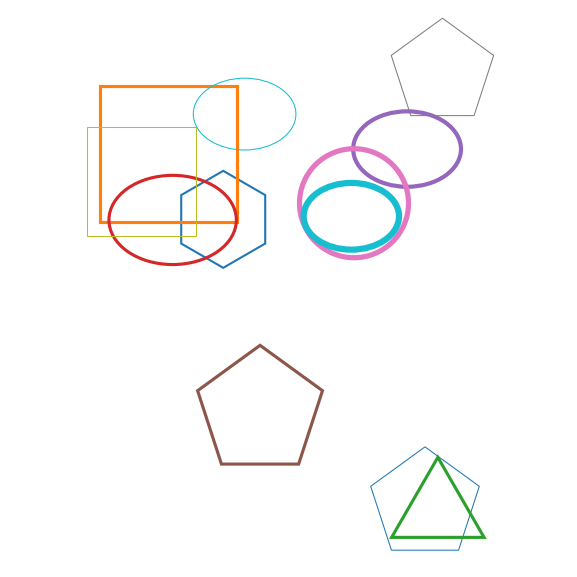[{"shape": "hexagon", "thickness": 1, "radius": 0.42, "center": [0.387, 0.619]}, {"shape": "pentagon", "thickness": 0.5, "radius": 0.49, "center": [0.736, 0.126]}, {"shape": "square", "thickness": 1.5, "radius": 0.59, "center": [0.292, 0.732]}, {"shape": "triangle", "thickness": 1.5, "radius": 0.46, "center": [0.758, 0.115]}, {"shape": "oval", "thickness": 1.5, "radius": 0.55, "center": [0.299, 0.618]}, {"shape": "oval", "thickness": 2, "radius": 0.47, "center": [0.705, 0.741]}, {"shape": "pentagon", "thickness": 1.5, "radius": 0.57, "center": [0.45, 0.287]}, {"shape": "circle", "thickness": 2.5, "radius": 0.47, "center": [0.613, 0.647]}, {"shape": "pentagon", "thickness": 0.5, "radius": 0.47, "center": [0.766, 0.874]}, {"shape": "square", "thickness": 0.5, "radius": 0.47, "center": [0.245, 0.685]}, {"shape": "oval", "thickness": 0.5, "radius": 0.44, "center": [0.424, 0.802]}, {"shape": "oval", "thickness": 3, "radius": 0.41, "center": [0.608, 0.625]}]